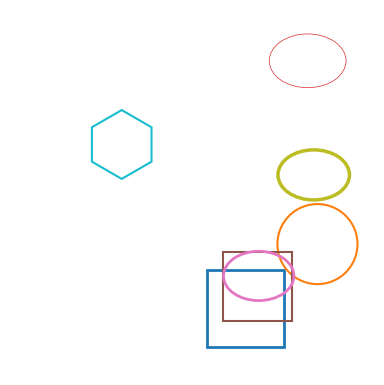[{"shape": "square", "thickness": 2, "radius": 0.5, "center": [0.639, 0.198]}, {"shape": "circle", "thickness": 1.5, "radius": 0.52, "center": [0.825, 0.366]}, {"shape": "oval", "thickness": 0.5, "radius": 0.5, "center": [0.799, 0.842]}, {"shape": "square", "thickness": 1.5, "radius": 0.44, "center": [0.668, 0.256]}, {"shape": "oval", "thickness": 2, "radius": 0.46, "center": [0.672, 0.283]}, {"shape": "oval", "thickness": 2.5, "radius": 0.46, "center": [0.815, 0.546]}, {"shape": "hexagon", "thickness": 1.5, "radius": 0.45, "center": [0.316, 0.625]}]